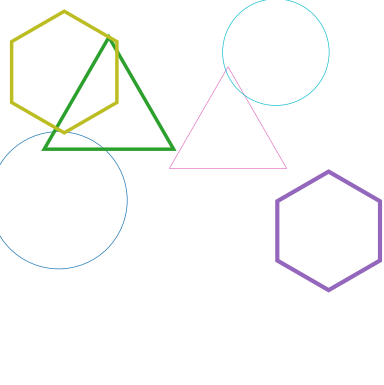[{"shape": "circle", "thickness": 0.5, "radius": 0.89, "center": [0.152, 0.48]}, {"shape": "triangle", "thickness": 2.5, "radius": 0.97, "center": [0.283, 0.71]}, {"shape": "hexagon", "thickness": 3, "radius": 0.77, "center": [0.854, 0.4]}, {"shape": "triangle", "thickness": 0.5, "radius": 0.88, "center": [0.592, 0.65]}, {"shape": "hexagon", "thickness": 2.5, "radius": 0.79, "center": [0.167, 0.813]}, {"shape": "circle", "thickness": 0.5, "radius": 0.69, "center": [0.717, 0.864]}]